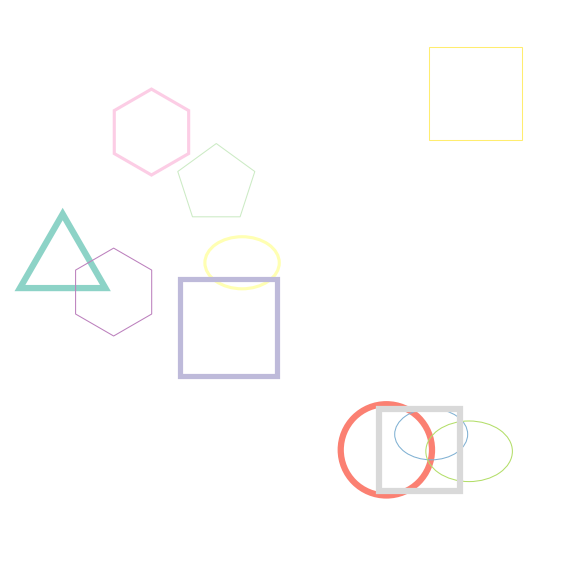[{"shape": "triangle", "thickness": 3, "radius": 0.43, "center": [0.109, 0.543]}, {"shape": "oval", "thickness": 1.5, "radius": 0.32, "center": [0.419, 0.544]}, {"shape": "square", "thickness": 2.5, "radius": 0.42, "center": [0.395, 0.432]}, {"shape": "circle", "thickness": 3, "radius": 0.4, "center": [0.669, 0.22]}, {"shape": "oval", "thickness": 0.5, "radius": 0.32, "center": [0.747, 0.247]}, {"shape": "oval", "thickness": 0.5, "radius": 0.37, "center": [0.812, 0.218]}, {"shape": "hexagon", "thickness": 1.5, "radius": 0.37, "center": [0.262, 0.77]}, {"shape": "square", "thickness": 3, "radius": 0.35, "center": [0.726, 0.22]}, {"shape": "hexagon", "thickness": 0.5, "radius": 0.38, "center": [0.197, 0.493]}, {"shape": "pentagon", "thickness": 0.5, "radius": 0.35, "center": [0.375, 0.68]}, {"shape": "square", "thickness": 0.5, "radius": 0.4, "center": [0.824, 0.837]}]